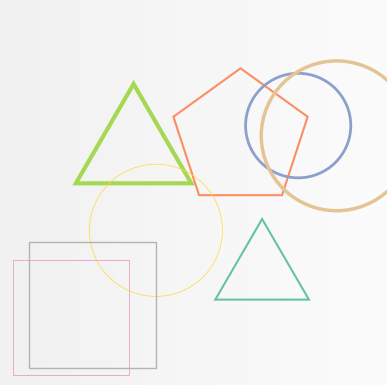[{"shape": "triangle", "thickness": 1.5, "radius": 0.7, "center": [0.676, 0.292]}, {"shape": "pentagon", "thickness": 1.5, "radius": 0.91, "center": [0.621, 0.64]}, {"shape": "circle", "thickness": 2, "radius": 0.68, "center": [0.769, 0.674]}, {"shape": "square", "thickness": 0.5, "radius": 0.75, "center": [0.183, 0.176]}, {"shape": "triangle", "thickness": 3, "radius": 0.86, "center": [0.345, 0.61]}, {"shape": "circle", "thickness": 0.5, "radius": 0.86, "center": [0.402, 0.402]}, {"shape": "circle", "thickness": 2.5, "radius": 0.97, "center": [0.869, 0.647]}, {"shape": "square", "thickness": 1, "radius": 0.82, "center": [0.239, 0.207]}]